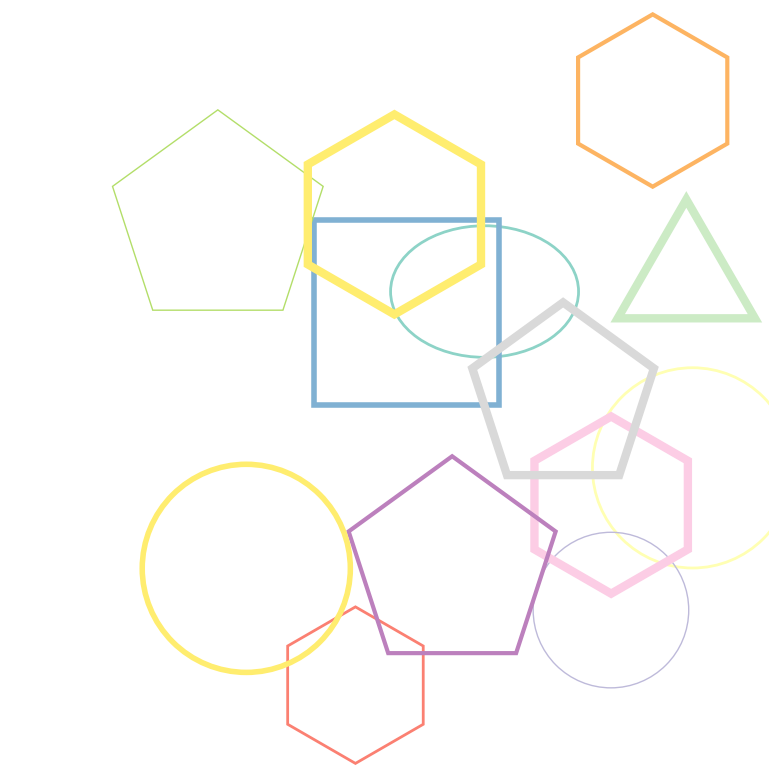[{"shape": "oval", "thickness": 1, "radius": 0.61, "center": [0.629, 0.621]}, {"shape": "circle", "thickness": 1, "radius": 0.65, "center": [0.899, 0.392]}, {"shape": "circle", "thickness": 0.5, "radius": 0.51, "center": [0.793, 0.208]}, {"shape": "hexagon", "thickness": 1, "radius": 0.51, "center": [0.462, 0.11]}, {"shape": "square", "thickness": 2, "radius": 0.6, "center": [0.528, 0.594]}, {"shape": "hexagon", "thickness": 1.5, "radius": 0.56, "center": [0.848, 0.869]}, {"shape": "pentagon", "thickness": 0.5, "radius": 0.72, "center": [0.283, 0.714]}, {"shape": "hexagon", "thickness": 3, "radius": 0.58, "center": [0.794, 0.344]}, {"shape": "pentagon", "thickness": 3, "radius": 0.62, "center": [0.731, 0.483]}, {"shape": "pentagon", "thickness": 1.5, "radius": 0.71, "center": [0.587, 0.266]}, {"shape": "triangle", "thickness": 3, "radius": 0.51, "center": [0.891, 0.638]}, {"shape": "hexagon", "thickness": 3, "radius": 0.65, "center": [0.512, 0.722]}, {"shape": "circle", "thickness": 2, "radius": 0.68, "center": [0.32, 0.262]}]